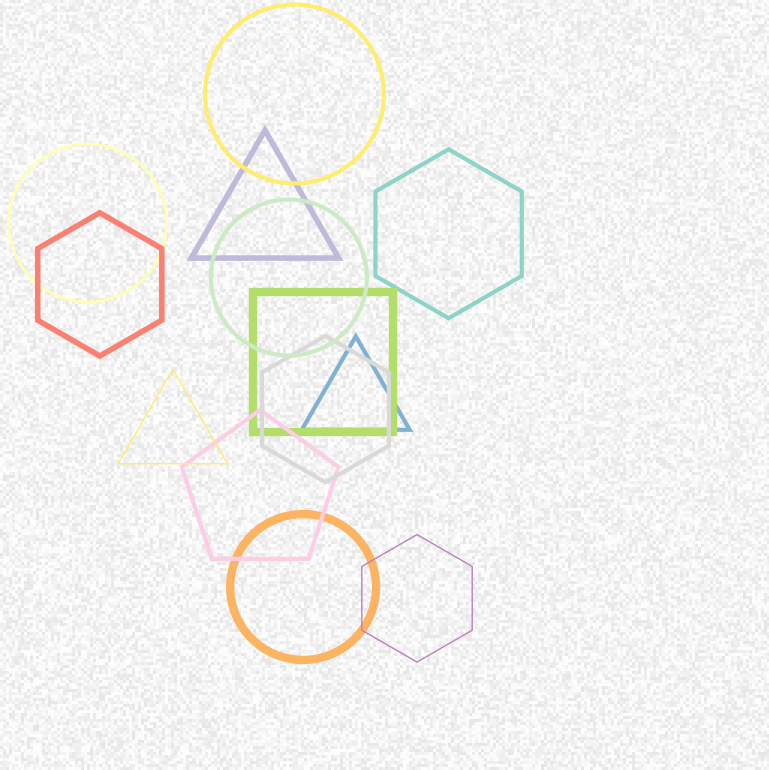[{"shape": "hexagon", "thickness": 1.5, "radius": 0.55, "center": [0.583, 0.696]}, {"shape": "circle", "thickness": 1, "radius": 0.51, "center": [0.114, 0.71]}, {"shape": "triangle", "thickness": 2, "radius": 0.55, "center": [0.344, 0.72]}, {"shape": "hexagon", "thickness": 2, "radius": 0.47, "center": [0.13, 0.631]}, {"shape": "triangle", "thickness": 1.5, "radius": 0.4, "center": [0.462, 0.482]}, {"shape": "circle", "thickness": 3, "radius": 0.47, "center": [0.394, 0.238]}, {"shape": "square", "thickness": 3, "radius": 0.46, "center": [0.419, 0.53]}, {"shape": "pentagon", "thickness": 1.5, "radius": 0.53, "center": [0.338, 0.361]}, {"shape": "hexagon", "thickness": 1.5, "radius": 0.48, "center": [0.423, 0.469]}, {"shape": "hexagon", "thickness": 0.5, "radius": 0.41, "center": [0.542, 0.223]}, {"shape": "circle", "thickness": 1.5, "radius": 0.51, "center": [0.375, 0.64]}, {"shape": "triangle", "thickness": 0.5, "radius": 0.41, "center": [0.224, 0.439]}, {"shape": "circle", "thickness": 1.5, "radius": 0.58, "center": [0.382, 0.878]}]